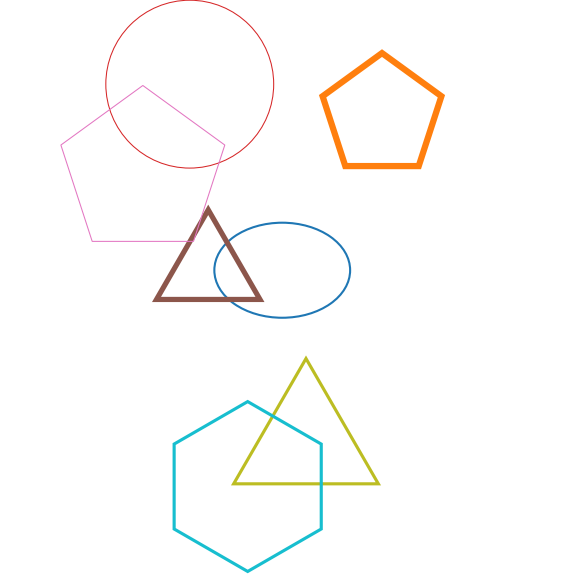[{"shape": "oval", "thickness": 1, "radius": 0.59, "center": [0.489, 0.531]}, {"shape": "pentagon", "thickness": 3, "radius": 0.54, "center": [0.661, 0.799]}, {"shape": "circle", "thickness": 0.5, "radius": 0.73, "center": [0.329, 0.853]}, {"shape": "triangle", "thickness": 2.5, "radius": 0.52, "center": [0.361, 0.532]}, {"shape": "pentagon", "thickness": 0.5, "radius": 0.75, "center": [0.247, 0.702]}, {"shape": "triangle", "thickness": 1.5, "radius": 0.72, "center": [0.53, 0.234]}, {"shape": "hexagon", "thickness": 1.5, "radius": 0.74, "center": [0.429, 0.157]}]